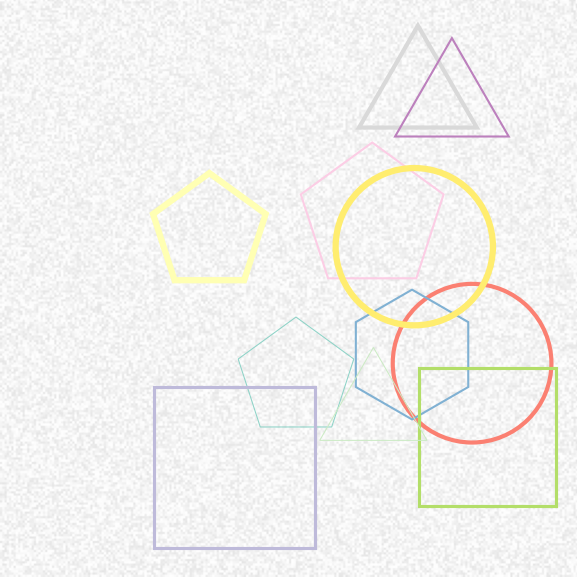[{"shape": "pentagon", "thickness": 0.5, "radius": 0.53, "center": [0.513, 0.345]}, {"shape": "pentagon", "thickness": 3, "radius": 0.51, "center": [0.363, 0.597]}, {"shape": "square", "thickness": 1.5, "radius": 0.7, "center": [0.406, 0.19]}, {"shape": "circle", "thickness": 2, "radius": 0.69, "center": [0.817, 0.37]}, {"shape": "hexagon", "thickness": 1, "radius": 0.56, "center": [0.713, 0.385]}, {"shape": "square", "thickness": 1.5, "radius": 0.59, "center": [0.844, 0.242]}, {"shape": "pentagon", "thickness": 1, "radius": 0.65, "center": [0.645, 0.622]}, {"shape": "triangle", "thickness": 2, "radius": 0.59, "center": [0.724, 0.837]}, {"shape": "triangle", "thickness": 1, "radius": 0.57, "center": [0.783, 0.82]}, {"shape": "triangle", "thickness": 0.5, "radius": 0.54, "center": [0.647, 0.29]}, {"shape": "circle", "thickness": 3, "radius": 0.68, "center": [0.717, 0.572]}]